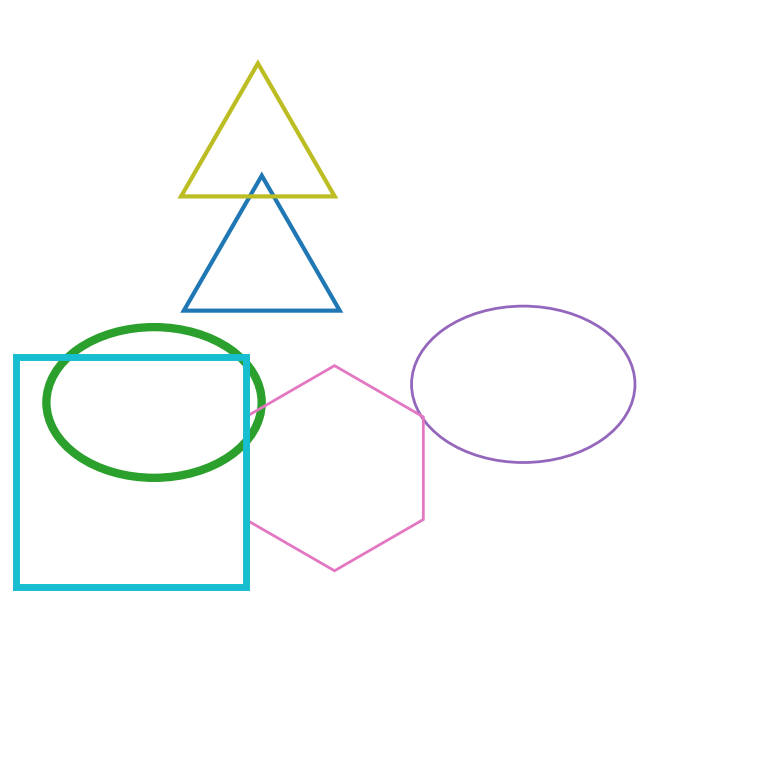[{"shape": "triangle", "thickness": 1.5, "radius": 0.58, "center": [0.34, 0.655]}, {"shape": "oval", "thickness": 3, "radius": 0.7, "center": [0.2, 0.477]}, {"shape": "oval", "thickness": 1, "radius": 0.73, "center": [0.68, 0.501]}, {"shape": "hexagon", "thickness": 1, "radius": 0.67, "center": [0.434, 0.392]}, {"shape": "triangle", "thickness": 1.5, "radius": 0.58, "center": [0.335, 0.803]}, {"shape": "square", "thickness": 2.5, "radius": 0.75, "center": [0.171, 0.387]}]